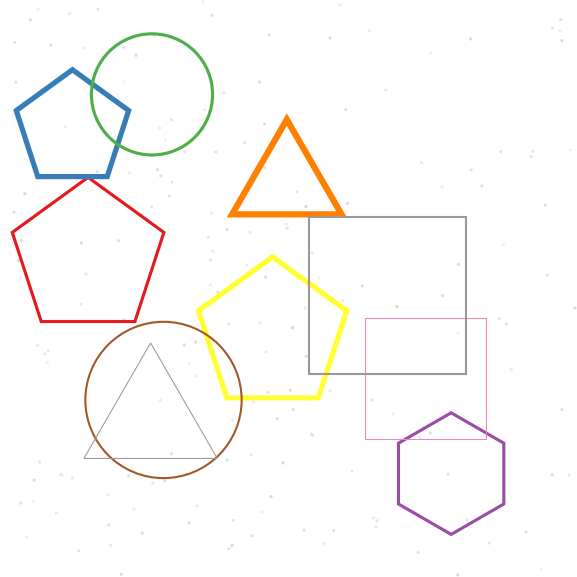[{"shape": "pentagon", "thickness": 1.5, "radius": 0.69, "center": [0.153, 0.554]}, {"shape": "pentagon", "thickness": 2.5, "radius": 0.51, "center": [0.126, 0.776]}, {"shape": "circle", "thickness": 1.5, "radius": 0.52, "center": [0.263, 0.836]}, {"shape": "hexagon", "thickness": 1.5, "radius": 0.53, "center": [0.781, 0.179]}, {"shape": "triangle", "thickness": 3, "radius": 0.55, "center": [0.497, 0.683]}, {"shape": "pentagon", "thickness": 2.5, "radius": 0.67, "center": [0.472, 0.419]}, {"shape": "circle", "thickness": 1, "radius": 0.68, "center": [0.283, 0.307]}, {"shape": "square", "thickness": 0.5, "radius": 0.52, "center": [0.737, 0.344]}, {"shape": "square", "thickness": 1, "radius": 0.68, "center": [0.671, 0.488]}, {"shape": "triangle", "thickness": 0.5, "radius": 0.67, "center": [0.261, 0.272]}]